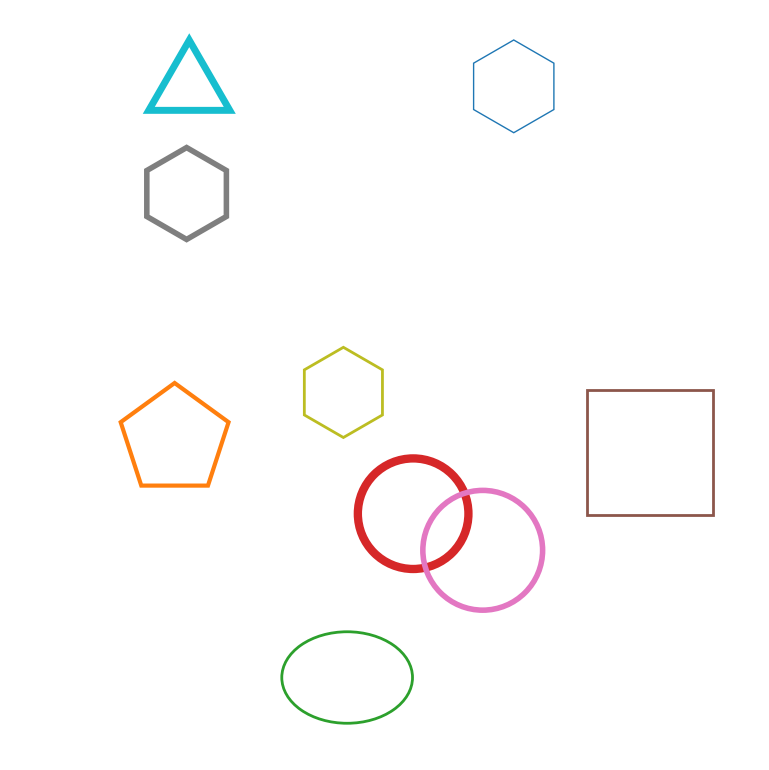[{"shape": "hexagon", "thickness": 0.5, "radius": 0.3, "center": [0.667, 0.888]}, {"shape": "pentagon", "thickness": 1.5, "radius": 0.37, "center": [0.227, 0.429]}, {"shape": "oval", "thickness": 1, "radius": 0.42, "center": [0.451, 0.12]}, {"shape": "circle", "thickness": 3, "radius": 0.36, "center": [0.537, 0.333]}, {"shape": "square", "thickness": 1, "radius": 0.41, "center": [0.844, 0.412]}, {"shape": "circle", "thickness": 2, "radius": 0.39, "center": [0.627, 0.285]}, {"shape": "hexagon", "thickness": 2, "radius": 0.3, "center": [0.242, 0.749]}, {"shape": "hexagon", "thickness": 1, "radius": 0.29, "center": [0.446, 0.49]}, {"shape": "triangle", "thickness": 2.5, "radius": 0.3, "center": [0.246, 0.887]}]